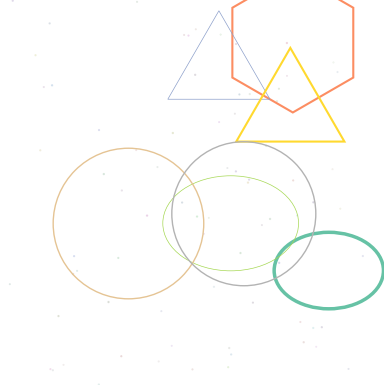[{"shape": "oval", "thickness": 2.5, "radius": 0.71, "center": [0.854, 0.297]}, {"shape": "hexagon", "thickness": 1.5, "radius": 0.91, "center": [0.761, 0.889]}, {"shape": "triangle", "thickness": 0.5, "radius": 0.77, "center": [0.569, 0.819]}, {"shape": "oval", "thickness": 0.5, "radius": 0.88, "center": [0.599, 0.42]}, {"shape": "triangle", "thickness": 1.5, "radius": 0.81, "center": [0.754, 0.713]}, {"shape": "circle", "thickness": 1, "radius": 0.98, "center": [0.334, 0.419]}, {"shape": "circle", "thickness": 1, "radius": 0.94, "center": [0.633, 0.445]}]